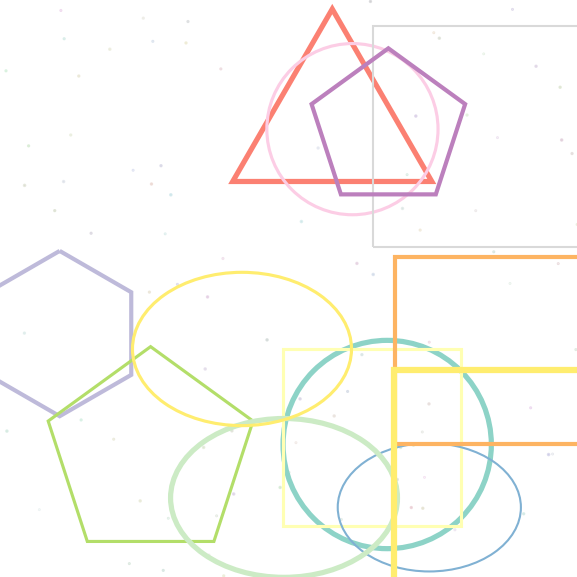[{"shape": "circle", "thickness": 2.5, "radius": 0.9, "center": [0.67, 0.229]}, {"shape": "square", "thickness": 1.5, "radius": 0.77, "center": [0.644, 0.242]}, {"shape": "hexagon", "thickness": 2, "radius": 0.72, "center": [0.103, 0.422]}, {"shape": "triangle", "thickness": 2.5, "radius": 1.0, "center": [0.575, 0.784]}, {"shape": "oval", "thickness": 1, "radius": 0.79, "center": [0.743, 0.121]}, {"shape": "square", "thickness": 2, "radius": 0.81, "center": [0.845, 0.392]}, {"shape": "pentagon", "thickness": 1.5, "radius": 0.93, "center": [0.261, 0.212]}, {"shape": "circle", "thickness": 1.5, "radius": 0.74, "center": [0.61, 0.775]}, {"shape": "square", "thickness": 1, "radius": 0.96, "center": [0.837, 0.763]}, {"shape": "pentagon", "thickness": 2, "radius": 0.7, "center": [0.672, 0.776]}, {"shape": "oval", "thickness": 2.5, "radius": 0.98, "center": [0.492, 0.137]}, {"shape": "oval", "thickness": 1.5, "radius": 0.95, "center": [0.419, 0.395]}, {"shape": "square", "thickness": 3, "radius": 1.0, "center": [0.883, 0.158]}]